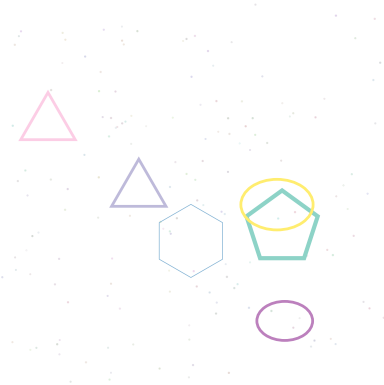[{"shape": "pentagon", "thickness": 3, "radius": 0.49, "center": [0.733, 0.408]}, {"shape": "triangle", "thickness": 2, "radius": 0.41, "center": [0.36, 0.505]}, {"shape": "hexagon", "thickness": 0.5, "radius": 0.48, "center": [0.496, 0.374]}, {"shape": "triangle", "thickness": 2, "radius": 0.41, "center": [0.125, 0.678]}, {"shape": "oval", "thickness": 2, "radius": 0.36, "center": [0.74, 0.166]}, {"shape": "oval", "thickness": 2, "radius": 0.47, "center": [0.719, 0.469]}]